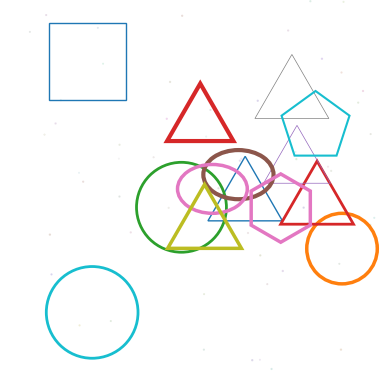[{"shape": "square", "thickness": 1, "radius": 0.5, "center": [0.226, 0.84]}, {"shape": "triangle", "thickness": 1, "radius": 0.56, "center": [0.637, 0.482]}, {"shape": "circle", "thickness": 2.5, "radius": 0.46, "center": [0.888, 0.354]}, {"shape": "circle", "thickness": 2, "radius": 0.58, "center": [0.471, 0.462]}, {"shape": "triangle", "thickness": 3, "radius": 0.5, "center": [0.52, 0.683]}, {"shape": "triangle", "thickness": 2, "radius": 0.55, "center": [0.824, 0.472]}, {"shape": "triangle", "thickness": 0.5, "radius": 0.5, "center": [0.771, 0.574]}, {"shape": "oval", "thickness": 3, "radius": 0.46, "center": [0.619, 0.546]}, {"shape": "oval", "thickness": 2.5, "radius": 0.45, "center": [0.552, 0.509]}, {"shape": "hexagon", "thickness": 2.5, "radius": 0.44, "center": [0.729, 0.46]}, {"shape": "triangle", "thickness": 0.5, "radius": 0.55, "center": [0.758, 0.748]}, {"shape": "triangle", "thickness": 2.5, "radius": 0.55, "center": [0.531, 0.41]}, {"shape": "circle", "thickness": 2, "radius": 0.6, "center": [0.239, 0.189]}, {"shape": "pentagon", "thickness": 1.5, "radius": 0.46, "center": [0.82, 0.671]}]